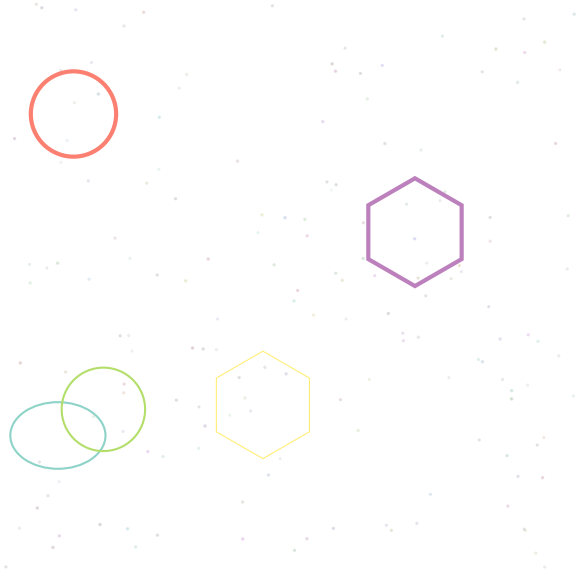[{"shape": "oval", "thickness": 1, "radius": 0.41, "center": [0.1, 0.245]}, {"shape": "circle", "thickness": 2, "radius": 0.37, "center": [0.127, 0.802]}, {"shape": "circle", "thickness": 1, "radius": 0.36, "center": [0.179, 0.29]}, {"shape": "hexagon", "thickness": 2, "radius": 0.47, "center": [0.719, 0.597]}, {"shape": "hexagon", "thickness": 0.5, "radius": 0.47, "center": [0.455, 0.298]}]